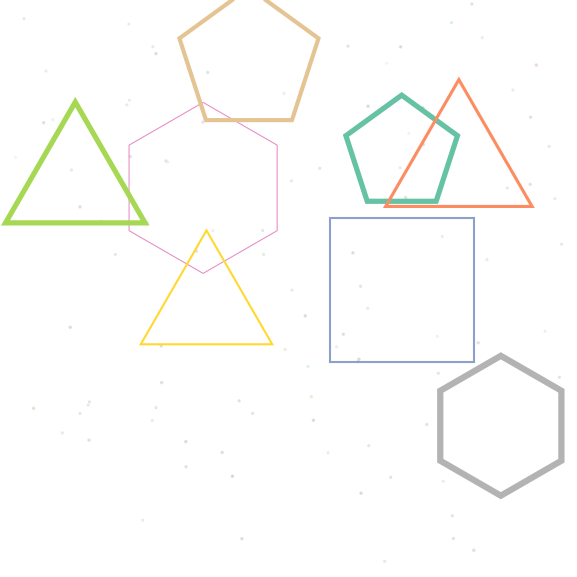[{"shape": "pentagon", "thickness": 2.5, "radius": 0.51, "center": [0.696, 0.733]}, {"shape": "triangle", "thickness": 1.5, "radius": 0.73, "center": [0.795, 0.715]}, {"shape": "square", "thickness": 1, "radius": 0.63, "center": [0.696, 0.497]}, {"shape": "hexagon", "thickness": 0.5, "radius": 0.74, "center": [0.352, 0.674]}, {"shape": "triangle", "thickness": 2.5, "radius": 0.7, "center": [0.13, 0.683]}, {"shape": "triangle", "thickness": 1, "radius": 0.66, "center": [0.358, 0.469]}, {"shape": "pentagon", "thickness": 2, "radius": 0.63, "center": [0.431, 0.894]}, {"shape": "hexagon", "thickness": 3, "radius": 0.61, "center": [0.867, 0.262]}]